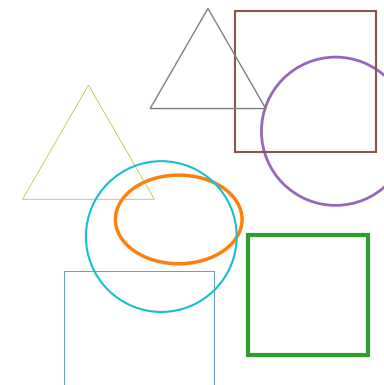[{"shape": "square", "thickness": 0.5, "radius": 0.98, "center": [0.362, 0.101]}, {"shape": "oval", "thickness": 2.5, "radius": 0.82, "center": [0.464, 0.43]}, {"shape": "square", "thickness": 3, "radius": 0.78, "center": [0.799, 0.233]}, {"shape": "circle", "thickness": 2, "radius": 0.96, "center": [0.872, 0.659]}, {"shape": "square", "thickness": 1.5, "radius": 0.92, "center": [0.793, 0.789]}, {"shape": "triangle", "thickness": 1, "radius": 0.87, "center": [0.54, 0.805]}, {"shape": "triangle", "thickness": 0.5, "radius": 0.99, "center": [0.23, 0.581]}, {"shape": "circle", "thickness": 1.5, "radius": 0.98, "center": [0.419, 0.386]}]